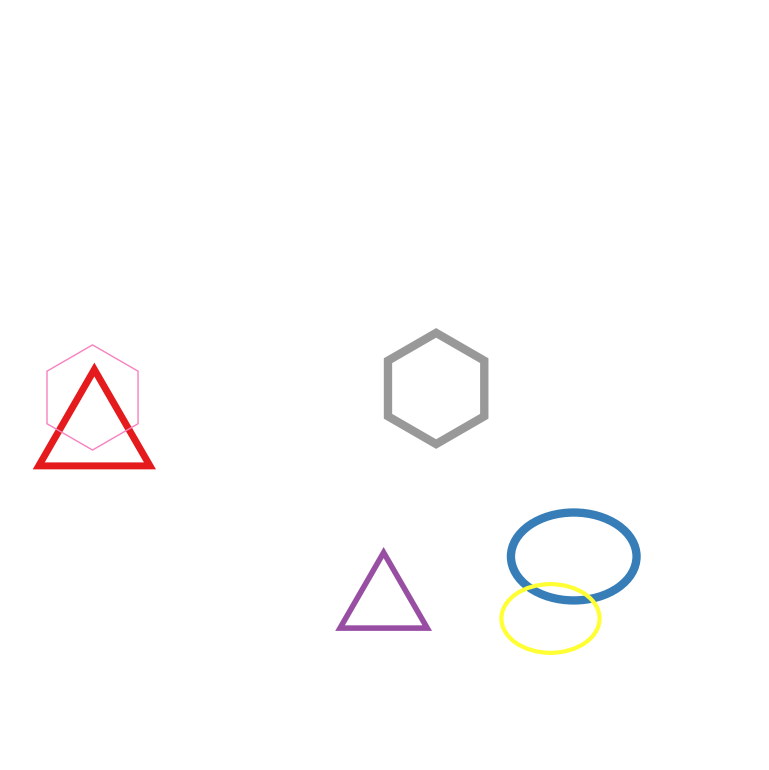[{"shape": "triangle", "thickness": 2.5, "radius": 0.42, "center": [0.123, 0.437]}, {"shape": "oval", "thickness": 3, "radius": 0.41, "center": [0.745, 0.277]}, {"shape": "triangle", "thickness": 2, "radius": 0.33, "center": [0.498, 0.217]}, {"shape": "oval", "thickness": 1.5, "radius": 0.32, "center": [0.715, 0.197]}, {"shape": "hexagon", "thickness": 0.5, "radius": 0.34, "center": [0.12, 0.484]}, {"shape": "hexagon", "thickness": 3, "radius": 0.36, "center": [0.566, 0.495]}]